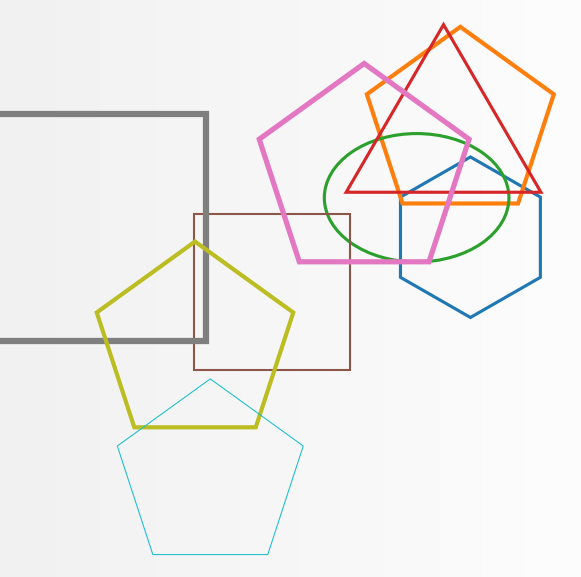[{"shape": "hexagon", "thickness": 1.5, "radius": 0.69, "center": [0.809, 0.588]}, {"shape": "pentagon", "thickness": 2, "radius": 0.85, "center": [0.792, 0.784]}, {"shape": "oval", "thickness": 1.5, "radius": 0.79, "center": [0.717, 0.657]}, {"shape": "triangle", "thickness": 1.5, "radius": 0.97, "center": [0.763, 0.763]}, {"shape": "square", "thickness": 1, "radius": 0.67, "center": [0.467, 0.494]}, {"shape": "pentagon", "thickness": 2.5, "radius": 0.95, "center": [0.627, 0.699]}, {"shape": "square", "thickness": 3, "radius": 0.98, "center": [0.159, 0.605]}, {"shape": "pentagon", "thickness": 2, "radius": 0.89, "center": [0.336, 0.403]}, {"shape": "pentagon", "thickness": 0.5, "radius": 0.84, "center": [0.362, 0.175]}]